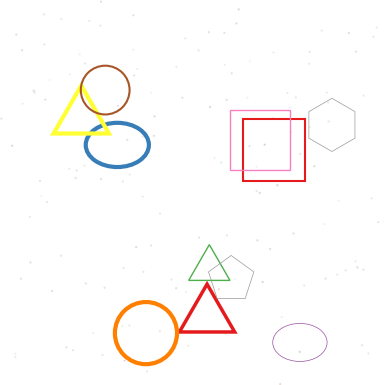[{"shape": "triangle", "thickness": 2.5, "radius": 0.41, "center": [0.538, 0.179]}, {"shape": "square", "thickness": 1.5, "radius": 0.4, "center": [0.712, 0.609]}, {"shape": "oval", "thickness": 3, "radius": 0.41, "center": [0.305, 0.624]}, {"shape": "triangle", "thickness": 1, "radius": 0.31, "center": [0.544, 0.303]}, {"shape": "oval", "thickness": 0.5, "radius": 0.35, "center": [0.779, 0.111]}, {"shape": "circle", "thickness": 3, "radius": 0.4, "center": [0.379, 0.135]}, {"shape": "triangle", "thickness": 3, "radius": 0.41, "center": [0.211, 0.695]}, {"shape": "circle", "thickness": 1.5, "radius": 0.32, "center": [0.273, 0.766]}, {"shape": "square", "thickness": 1, "radius": 0.39, "center": [0.675, 0.637]}, {"shape": "pentagon", "thickness": 0.5, "radius": 0.31, "center": [0.6, 0.275]}, {"shape": "hexagon", "thickness": 0.5, "radius": 0.35, "center": [0.862, 0.676]}]